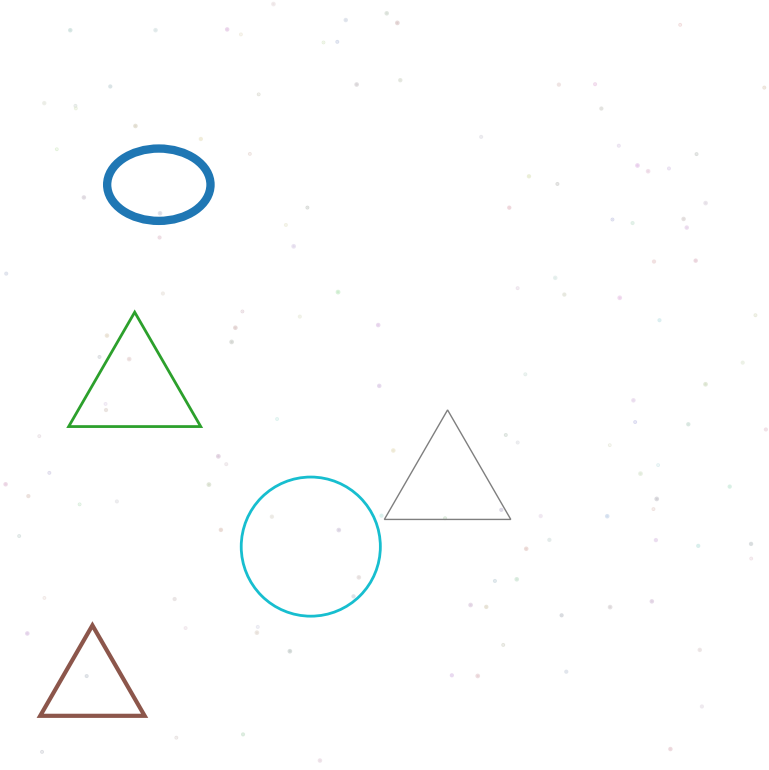[{"shape": "oval", "thickness": 3, "radius": 0.34, "center": [0.206, 0.76]}, {"shape": "triangle", "thickness": 1, "radius": 0.5, "center": [0.175, 0.496]}, {"shape": "triangle", "thickness": 1.5, "radius": 0.39, "center": [0.12, 0.11]}, {"shape": "triangle", "thickness": 0.5, "radius": 0.47, "center": [0.581, 0.373]}, {"shape": "circle", "thickness": 1, "radius": 0.45, "center": [0.404, 0.29]}]